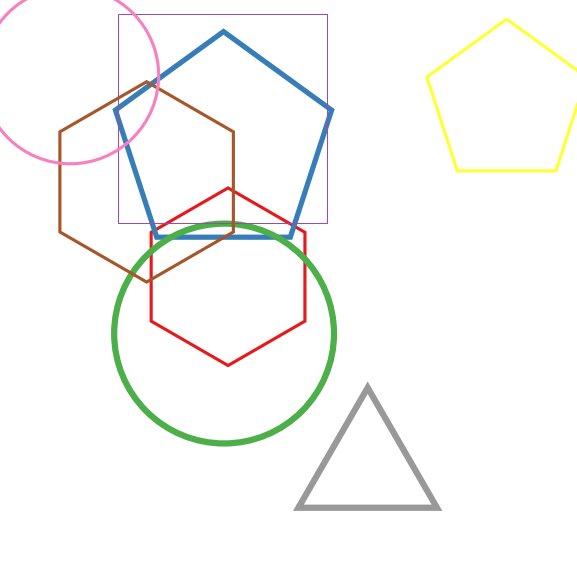[{"shape": "hexagon", "thickness": 1.5, "radius": 0.77, "center": [0.395, 0.52]}, {"shape": "pentagon", "thickness": 2.5, "radius": 0.98, "center": [0.387, 0.748]}, {"shape": "circle", "thickness": 3, "radius": 0.95, "center": [0.388, 0.422]}, {"shape": "square", "thickness": 0.5, "radius": 0.91, "center": [0.385, 0.793]}, {"shape": "pentagon", "thickness": 1.5, "radius": 0.73, "center": [0.877, 0.821]}, {"shape": "hexagon", "thickness": 1.5, "radius": 0.87, "center": [0.254, 0.684]}, {"shape": "circle", "thickness": 1.5, "radius": 0.76, "center": [0.122, 0.868]}, {"shape": "triangle", "thickness": 3, "radius": 0.69, "center": [0.637, 0.189]}]